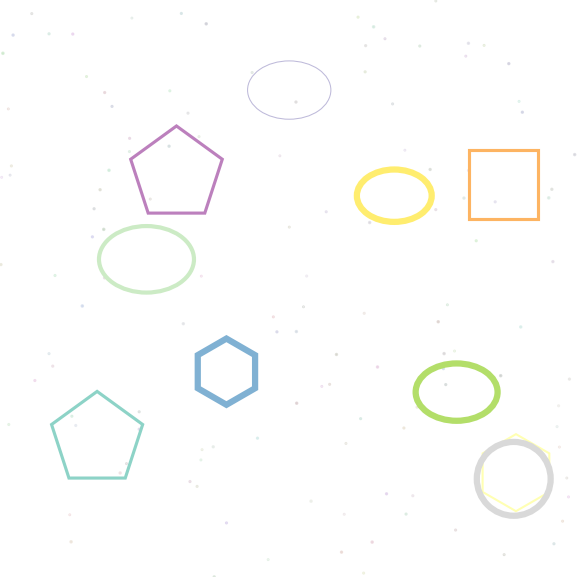[{"shape": "pentagon", "thickness": 1.5, "radius": 0.41, "center": [0.168, 0.238]}, {"shape": "hexagon", "thickness": 1, "radius": 0.33, "center": [0.893, 0.181]}, {"shape": "oval", "thickness": 0.5, "radius": 0.36, "center": [0.501, 0.843]}, {"shape": "hexagon", "thickness": 3, "radius": 0.29, "center": [0.392, 0.356]}, {"shape": "square", "thickness": 1.5, "radius": 0.3, "center": [0.872, 0.68]}, {"shape": "oval", "thickness": 3, "radius": 0.35, "center": [0.791, 0.32]}, {"shape": "circle", "thickness": 3, "radius": 0.32, "center": [0.89, 0.17]}, {"shape": "pentagon", "thickness": 1.5, "radius": 0.42, "center": [0.306, 0.698]}, {"shape": "oval", "thickness": 2, "radius": 0.41, "center": [0.254, 0.55]}, {"shape": "oval", "thickness": 3, "radius": 0.32, "center": [0.683, 0.66]}]